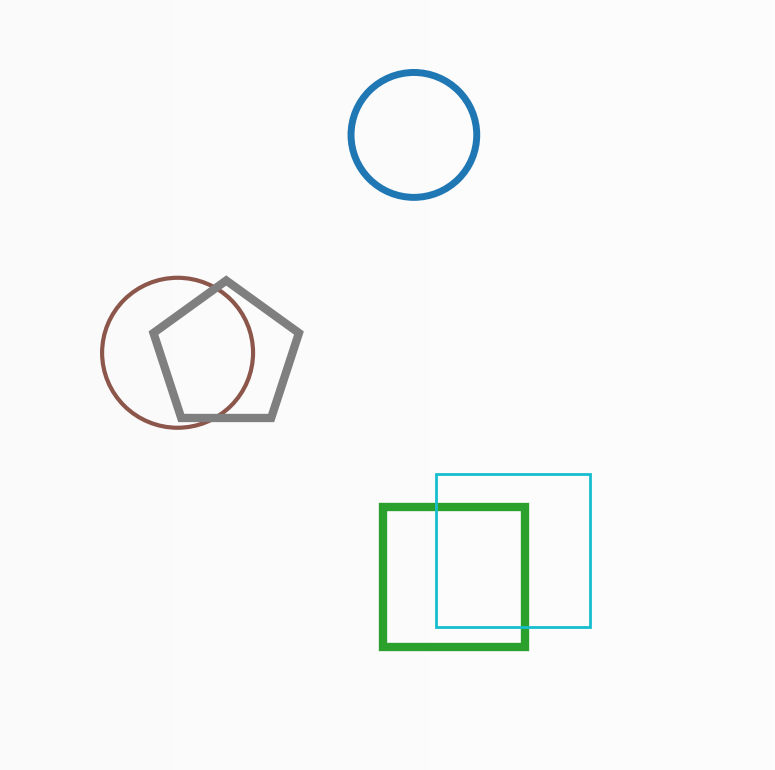[{"shape": "circle", "thickness": 2.5, "radius": 0.41, "center": [0.534, 0.825]}, {"shape": "square", "thickness": 3, "radius": 0.46, "center": [0.586, 0.251]}, {"shape": "circle", "thickness": 1.5, "radius": 0.49, "center": [0.229, 0.542]}, {"shape": "pentagon", "thickness": 3, "radius": 0.49, "center": [0.292, 0.537]}, {"shape": "square", "thickness": 1, "radius": 0.5, "center": [0.662, 0.285]}]